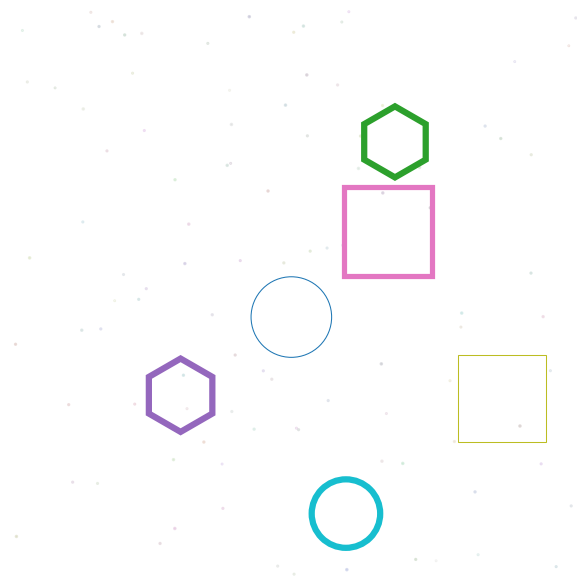[{"shape": "circle", "thickness": 0.5, "radius": 0.35, "center": [0.504, 0.45]}, {"shape": "hexagon", "thickness": 3, "radius": 0.31, "center": [0.684, 0.753]}, {"shape": "hexagon", "thickness": 3, "radius": 0.32, "center": [0.313, 0.315]}, {"shape": "square", "thickness": 2.5, "radius": 0.38, "center": [0.672, 0.598]}, {"shape": "square", "thickness": 0.5, "radius": 0.38, "center": [0.869, 0.309]}, {"shape": "circle", "thickness": 3, "radius": 0.3, "center": [0.599, 0.11]}]